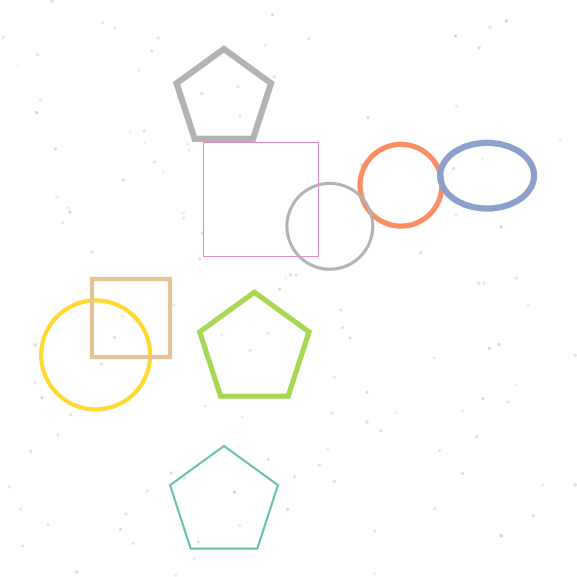[{"shape": "pentagon", "thickness": 1, "radius": 0.49, "center": [0.388, 0.129]}, {"shape": "circle", "thickness": 2.5, "radius": 0.35, "center": [0.694, 0.678]}, {"shape": "oval", "thickness": 3, "radius": 0.41, "center": [0.843, 0.695]}, {"shape": "square", "thickness": 0.5, "radius": 0.5, "center": [0.451, 0.654]}, {"shape": "pentagon", "thickness": 2.5, "radius": 0.5, "center": [0.44, 0.394]}, {"shape": "circle", "thickness": 2, "radius": 0.47, "center": [0.166, 0.385]}, {"shape": "square", "thickness": 2, "radius": 0.34, "center": [0.226, 0.448]}, {"shape": "circle", "thickness": 1.5, "radius": 0.37, "center": [0.571, 0.607]}, {"shape": "pentagon", "thickness": 3, "radius": 0.43, "center": [0.388, 0.828]}]